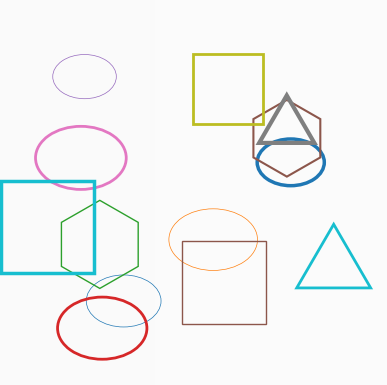[{"shape": "oval", "thickness": 2.5, "radius": 0.43, "center": [0.75, 0.578]}, {"shape": "oval", "thickness": 0.5, "radius": 0.48, "center": [0.319, 0.218]}, {"shape": "oval", "thickness": 0.5, "radius": 0.57, "center": [0.55, 0.378]}, {"shape": "hexagon", "thickness": 1, "radius": 0.57, "center": [0.258, 0.365]}, {"shape": "oval", "thickness": 2, "radius": 0.58, "center": [0.264, 0.148]}, {"shape": "oval", "thickness": 0.5, "radius": 0.41, "center": [0.218, 0.801]}, {"shape": "square", "thickness": 1, "radius": 0.54, "center": [0.579, 0.266]}, {"shape": "hexagon", "thickness": 1.5, "radius": 0.5, "center": [0.74, 0.641]}, {"shape": "oval", "thickness": 2, "radius": 0.59, "center": [0.209, 0.59]}, {"shape": "triangle", "thickness": 3, "radius": 0.41, "center": [0.74, 0.67]}, {"shape": "square", "thickness": 2, "radius": 0.45, "center": [0.588, 0.769]}, {"shape": "square", "thickness": 2.5, "radius": 0.6, "center": [0.122, 0.41]}, {"shape": "triangle", "thickness": 2, "radius": 0.55, "center": [0.861, 0.307]}]